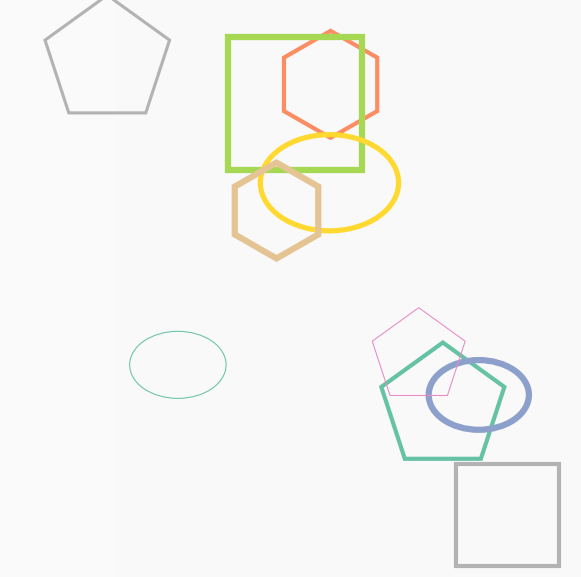[{"shape": "pentagon", "thickness": 2, "radius": 0.56, "center": [0.762, 0.295]}, {"shape": "oval", "thickness": 0.5, "radius": 0.41, "center": [0.306, 0.367]}, {"shape": "hexagon", "thickness": 2, "radius": 0.46, "center": [0.569, 0.853]}, {"shape": "oval", "thickness": 3, "radius": 0.43, "center": [0.824, 0.315]}, {"shape": "pentagon", "thickness": 0.5, "radius": 0.42, "center": [0.72, 0.382]}, {"shape": "square", "thickness": 3, "radius": 0.58, "center": [0.507, 0.82]}, {"shape": "oval", "thickness": 2.5, "radius": 0.59, "center": [0.567, 0.683]}, {"shape": "hexagon", "thickness": 3, "radius": 0.41, "center": [0.476, 0.635]}, {"shape": "square", "thickness": 2, "radius": 0.44, "center": [0.873, 0.108]}, {"shape": "pentagon", "thickness": 1.5, "radius": 0.56, "center": [0.185, 0.895]}]